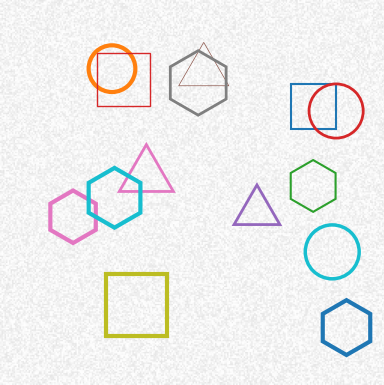[{"shape": "hexagon", "thickness": 3, "radius": 0.36, "center": [0.9, 0.149]}, {"shape": "square", "thickness": 1.5, "radius": 0.29, "center": [0.813, 0.724]}, {"shape": "circle", "thickness": 3, "radius": 0.3, "center": [0.291, 0.822]}, {"shape": "hexagon", "thickness": 1.5, "radius": 0.34, "center": [0.813, 0.517]}, {"shape": "circle", "thickness": 2, "radius": 0.35, "center": [0.873, 0.712]}, {"shape": "square", "thickness": 1, "radius": 0.35, "center": [0.321, 0.792]}, {"shape": "triangle", "thickness": 2, "radius": 0.34, "center": [0.667, 0.451]}, {"shape": "triangle", "thickness": 0.5, "radius": 0.38, "center": [0.529, 0.815]}, {"shape": "hexagon", "thickness": 3, "radius": 0.34, "center": [0.19, 0.437]}, {"shape": "triangle", "thickness": 2, "radius": 0.41, "center": [0.38, 0.543]}, {"shape": "hexagon", "thickness": 2, "radius": 0.42, "center": [0.515, 0.785]}, {"shape": "square", "thickness": 3, "radius": 0.4, "center": [0.354, 0.207]}, {"shape": "circle", "thickness": 2.5, "radius": 0.35, "center": [0.863, 0.346]}, {"shape": "hexagon", "thickness": 3, "radius": 0.39, "center": [0.297, 0.486]}]